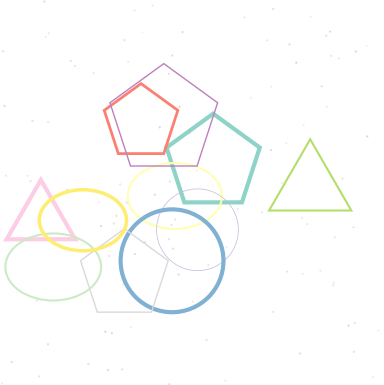[{"shape": "pentagon", "thickness": 3, "radius": 0.64, "center": [0.554, 0.577]}, {"shape": "oval", "thickness": 1.5, "radius": 0.61, "center": [0.454, 0.491]}, {"shape": "circle", "thickness": 0.5, "radius": 0.53, "center": [0.513, 0.403]}, {"shape": "pentagon", "thickness": 2, "radius": 0.5, "center": [0.366, 0.682]}, {"shape": "circle", "thickness": 3, "radius": 0.67, "center": [0.447, 0.323]}, {"shape": "triangle", "thickness": 1.5, "radius": 0.62, "center": [0.806, 0.515]}, {"shape": "triangle", "thickness": 3, "radius": 0.51, "center": [0.106, 0.43]}, {"shape": "pentagon", "thickness": 1, "radius": 0.6, "center": [0.323, 0.286]}, {"shape": "pentagon", "thickness": 1, "radius": 0.74, "center": [0.425, 0.688]}, {"shape": "oval", "thickness": 1.5, "radius": 0.62, "center": [0.138, 0.307]}, {"shape": "oval", "thickness": 2.5, "radius": 0.57, "center": [0.215, 0.428]}]